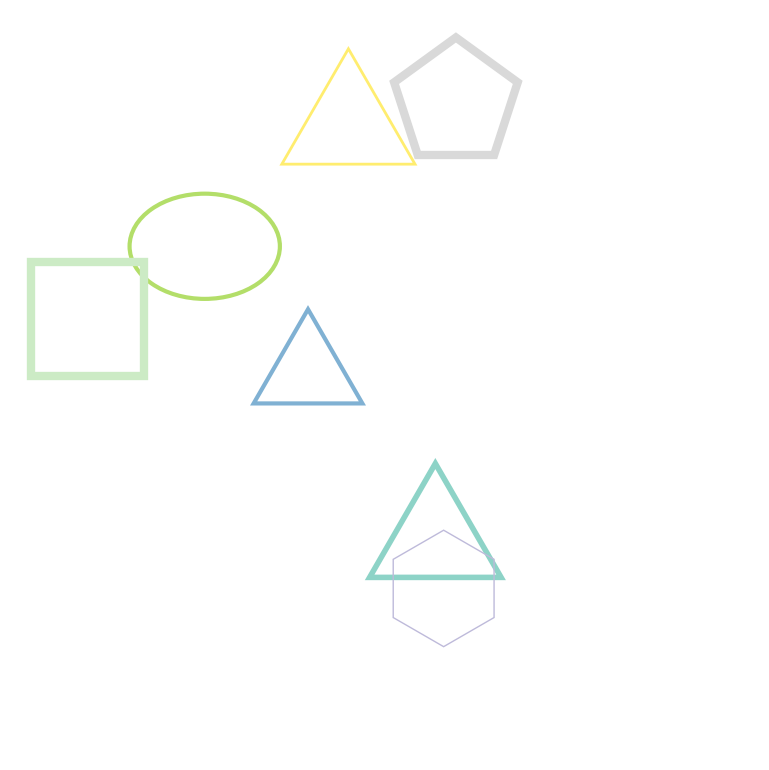[{"shape": "triangle", "thickness": 2, "radius": 0.49, "center": [0.565, 0.299]}, {"shape": "hexagon", "thickness": 0.5, "radius": 0.38, "center": [0.576, 0.236]}, {"shape": "triangle", "thickness": 1.5, "radius": 0.41, "center": [0.4, 0.517]}, {"shape": "oval", "thickness": 1.5, "radius": 0.49, "center": [0.266, 0.68]}, {"shape": "pentagon", "thickness": 3, "radius": 0.42, "center": [0.592, 0.867]}, {"shape": "square", "thickness": 3, "radius": 0.37, "center": [0.113, 0.586]}, {"shape": "triangle", "thickness": 1, "radius": 0.5, "center": [0.452, 0.837]}]